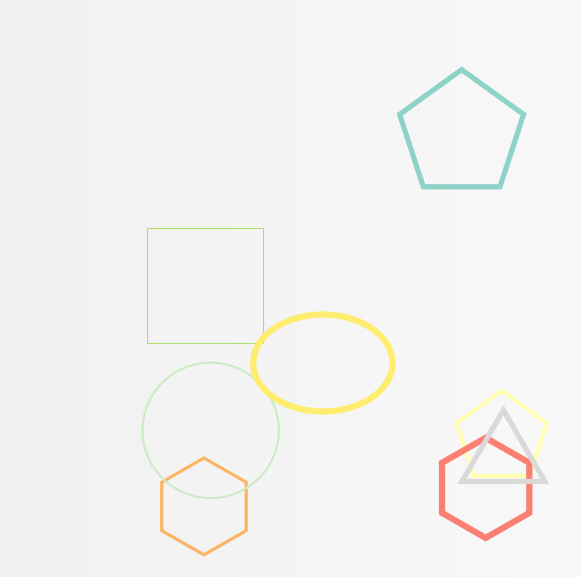[{"shape": "pentagon", "thickness": 2.5, "radius": 0.56, "center": [0.794, 0.766]}, {"shape": "pentagon", "thickness": 2, "radius": 0.41, "center": [0.863, 0.241]}, {"shape": "hexagon", "thickness": 3, "radius": 0.43, "center": [0.836, 0.154]}, {"shape": "hexagon", "thickness": 1.5, "radius": 0.42, "center": [0.351, 0.122]}, {"shape": "square", "thickness": 0.5, "radius": 0.5, "center": [0.352, 0.504]}, {"shape": "triangle", "thickness": 2.5, "radius": 0.41, "center": [0.866, 0.207]}, {"shape": "circle", "thickness": 1, "radius": 0.59, "center": [0.362, 0.254]}, {"shape": "oval", "thickness": 3, "radius": 0.6, "center": [0.555, 0.371]}]